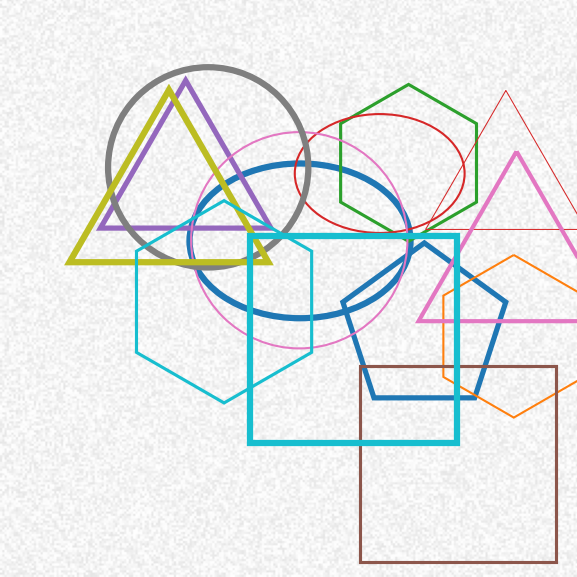[{"shape": "pentagon", "thickness": 2.5, "radius": 0.74, "center": [0.735, 0.43]}, {"shape": "oval", "thickness": 3, "radius": 0.96, "center": [0.52, 0.582]}, {"shape": "hexagon", "thickness": 1, "radius": 0.7, "center": [0.89, 0.417]}, {"shape": "hexagon", "thickness": 1.5, "radius": 0.68, "center": [0.707, 0.717]}, {"shape": "oval", "thickness": 1, "radius": 0.74, "center": [0.657, 0.699]}, {"shape": "triangle", "thickness": 0.5, "radius": 0.8, "center": [0.876, 0.682]}, {"shape": "triangle", "thickness": 2.5, "radius": 0.85, "center": [0.322, 0.689]}, {"shape": "square", "thickness": 1.5, "radius": 0.85, "center": [0.794, 0.196]}, {"shape": "circle", "thickness": 1, "radius": 0.94, "center": [0.518, 0.583]}, {"shape": "triangle", "thickness": 2, "radius": 0.98, "center": [0.894, 0.541]}, {"shape": "circle", "thickness": 3, "radius": 0.87, "center": [0.361, 0.709]}, {"shape": "triangle", "thickness": 3, "radius": 0.99, "center": [0.293, 0.645]}, {"shape": "hexagon", "thickness": 1.5, "radius": 0.88, "center": [0.388, 0.477]}, {"shape": "square", "thickness": 3, "radius": 0.9, "center": [0.613, 0.411]}]